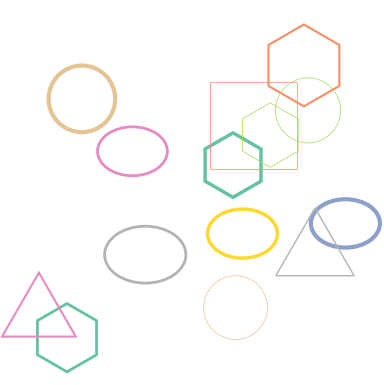[{"shape": "hexagon", "thickness": 2.5, "radius": 0.42, "center": [0.605, 0.571]}, {"shape": "hexagon", "thickness": 2, "radius": 0.44, "center": [0.174, 0.123]}, {"shape": "square", "thickness": 0.5, "radius": 0.56, "center": [0.658, 0.674]}, {"shape": "hexagon", "thickness": 1.5, "radius": 0.53, "center": [0.789, 0.83]}, {"shape": "oval", "thickness": 3, "radius": 0.45, "center": [0.897, 0.42]}, {"shape": "triangle", "thickness": 1.5, "radius": 0.55, "center": [0.101, 0.181]}, {"shape": "oval", "thickness": 2, "radius": 0.45, "center": [0.344, 0.607]}, {"shape": "hexagon", "thickness": 0.5, "radius": 0.42, "center": [0.702, 0.649]}, {"shape": "circle", "thickness": 0.5, "radius": 0.42, "center": [0.8, 0.713]}, {"shape": "oval", "thickness": 2.5, "radius": 0.45, "center": [0.63, 0.393]}, {"shape": "circle", "thickness": 0.5, "radius": 0.41, "center": [0.612, 0.201]}, {"shape": "circle", "thickness": 3, "radius": 0.43, "center": [0.213, 0.743]}, {"shape": "triangle", "thickness": 1, "radius": 0.59, "center": [0.818, 0.343]}, {"shape": "oval", "thickness": 2, "radius": 0.53, "center": [0.377, 0.338]}]